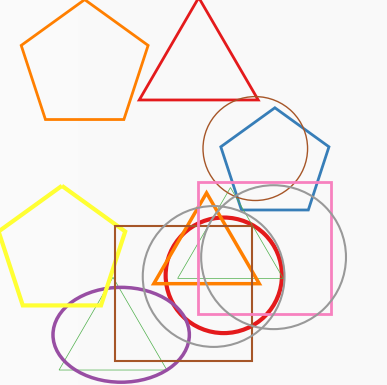[{"shape": "circle", "thickness": 3, "radius": 0.75, "center": [0.578, 0.285]}, {"shape": "triangle", "thickness": 2, "radius": 0.89, "center": [0.513, 0.829]}, {"shape": "pentagon", "thickness": 2, "radius": 0.73, "center": [0.709, 0.573]}, {"shape": "triangle", "thickness": 0.5, "radius": 0.79, "center": [0.595, 0.356]}, {"shape": "triangle", "thickness": 0.5, "radius": 0.8, "center": [0.292, 0.119]}, {"shape": "oval", "thickness": 2.5, "radius": 0.88, "center": [0.313, 0.13]}, {"shape": "triangle", "thickness": 2.5, "radius": 0.79, "center": [0.533, 0.342]}, {"shape": "pentagon", "thickness": 2, "radius": 0.86, "center": [0.218, 0.829]}, {"shape": "pentagon", "thickness": 3, "radius": 0.86, "center": [0.16, 0.346]}, {"shape": "square", "thickness": 1.5, "radius": 0.88, "center": [0.474, 0.238]}, {"shape": "circle", "thickness": 1, "radius": 0.67, "center": [0.659, 0.614]}, {"shape": "square", "thickness": 2, "radius": 0.86, "center": [0.682, 0.356]}, {"shape": "circle", "thickness": 1.5, "radius": 0.91, "center": [0.551, 0.282]}, {"shape": "circle", "thickness": 1.5, "radius": 0.93, "center": [0.706, 0.332]}]